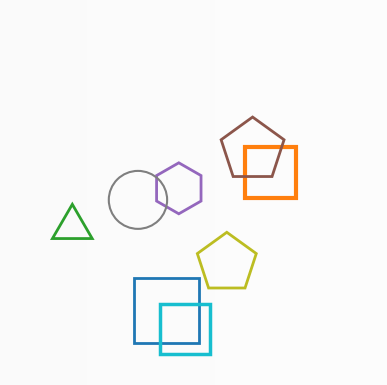[{"shape": "square", "thickness": 2, "radius": 0.42, "center": [0.43, 0.193]}, {"shape": "square", "thickness": 3, "radius": 0.33, "center": [0.698, 0.552]}, {"shape": "triangle", "thickness": 2, "radius": 0.3, "center": [0.187, 0.41]}, {"shape": "hexagon", "thickness": 2, "radius": 0.33, "center": [0.461, 0.511]}, {"shape": "pentagon", "thickness": 2, "radius": 0.43, "center": [0.652, 0.611]}, {"shape": "circle", "thickness": 1.5, "radius": 0.38, "center": [0.356, 0.481]}, {"shape": "pentagon", "thickness": 2, "radius": 0.4, "center": [0.585, 0.317]}, {"shape": "square", "thickness": 2.5, "radius": 0.32, "center": [0.478, 0.145]}]